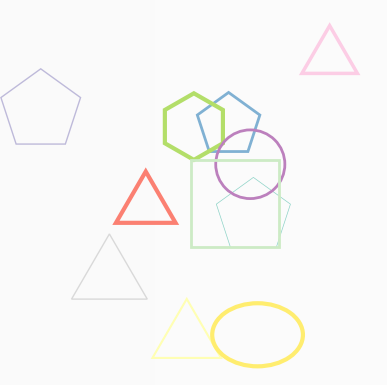[{"shape": "pentagon", "thickness": 0.5, "radius": 0.5, "center": [0.654, 0.439]}, {"shape": "triangle", "thickness": 1.5, "radius": 0.51, "center": [0.482, 0.121]}, {"shape": "pentagon", "thickness": 1, "radius": 0.54, "center": [0.105, 0.713]}, {"shape": "triangle", "thickness": 3, "radius": 0.44, "center": [0.376, 0.466]}, {"shape": "pentagon", "thickness": 2, "radius": 0.42, "center": [0.59, 0.675]}, {"shape": "hexagon", "thickness": 3, "radius": 0.43, "center": [0.5, 0.671]}, {"shape": "triangle", "thickness": 2.5, "radius": 0.41, "center": [0.851, 0.851]}, {"shape": "triangle", "thickness": 1, "radius": 0.56, "center": [0.282, 0.28]}, {"shape": "circle", "thickness": 2, "radius": 0.45, "center": [0.646, 0.573]}, {"shape": "square", "thickness": 2, "radius": 0.57, "center": [0.606, 0.472]}, {"shape": "oval", "thickness": 3, "radius": 0.59, "center": [0.665, 0.13]}]